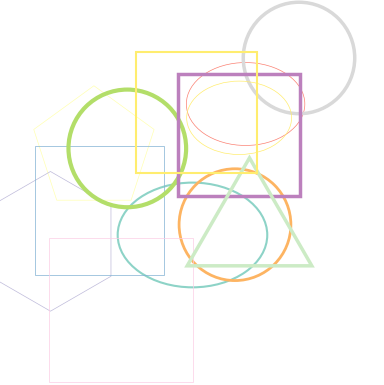[{"shape": "oval", "thickness": 1.5, "radius": 0.97, "center": [0.5, 0.39]}, {"shape": "pentagon", "thickness": 0.5, "radius": 0.82, "center": [0.244, 0.613]}, {"shape": "hexagon", "thickness": 0.5, "radius": 0.91, "center": [0.131, 0.373]}, {"shape": "oval", "thickness": 0.5, "radius": 0.77, "center": [0.638, 0.73]}, {"shape": "square", "thickness": 0.5, "radius": 0.84, "center": [0.258, 0.453]}, {"shape": "circle", "thickness": 2, "radius": 0.73, "center": [0.61, 0.416]}, {"shape": "circle", "thickness": 3, "radius": 0.76, "center": [0.331, 0.615]}, {"shape": "square", "thickness": 0.5, "radius": 0.93, "center": [0.314, 0.195]}, {"shape": "circle", "thickness": 2.5, "radius": 0.72, "center": [0.777, 0.849]}, {"shape": "square", "thickness": 2.5, "radius": 0.79, "center": [0.621, 0.65]}, {"shape": "triangle", "thickness": 2.5, "radius": 0.93, "center": [0.648, 0.403]}, {"shape": "oval", "thickness": 0.5, "radius": 0.68, "center": [0.621, 0.694]}, {"shape": "square", "thickness": 1.5, "radius": 0.78, "center": [0.509, 0.709]}]